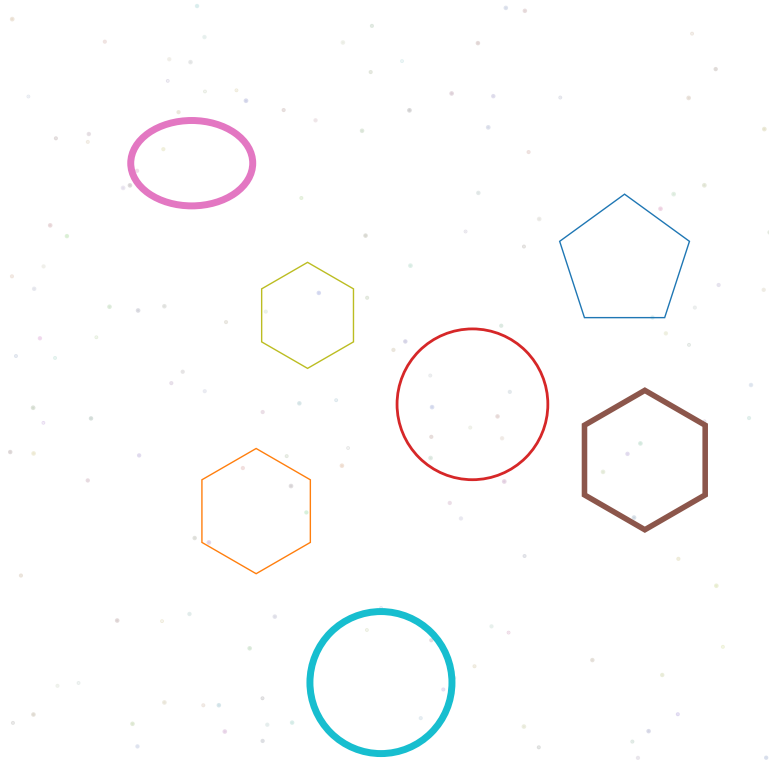[{"shape": "pentagon", "thickness": 0.5, "radius": 0.44, "center": [0.811, 0.659]}, {"shape": "hexagon", "thickness": 0.5, "radius": 0.41, "center": [0.333, 0.336]}, {"shape": "circle", "thickness": 1, "radius": 0.49, "center": [0.614, 0.475]}, {"shape": "hexagon", "thickness": 2, "radius": 0.45, "center": [0.837, 0.403]}, {"shape": "oval", "thickness": 2.5, "radius": 0.4, "center": [0.249, 0.788]}, {"shape": "hexagon", "thickness": 0.5, "radius": 0.34, "center": [0.399, 0.59]}, {"shape": "circle", "thickness": 2.5, "radius": 0.46, "center": [0.495, 0.114]}]